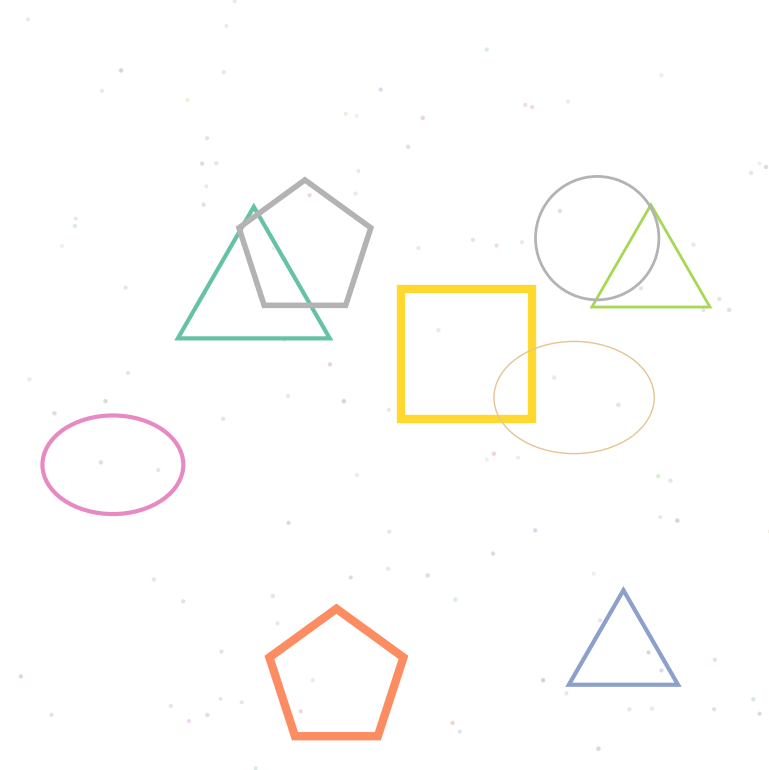[{"shape": "triangle", "thickness": 1.5, "radius": 0.57, "center": [0.33, 0.618]}, {"shape": "pentagon", "thickness": 3, "radius": 0.46, "center": [0.437, 0.118]}, {"shape": "triangle", "thickness": 1.5, "radius": 0.41, "center": [0.81, 0.152]}, {"shape": "oval", "thickness": 1.5, "radius": 0.46, "center": [0.147, 0.396]}, {"shape": "triangle", "thickness": 1, "radius": 0.44, "center": [0.845, 0.646]}, {"shape": "square", "thickness": 3, "radius": 0.42, "center": [0.606, 0.54]}, {"shape": "oval", "thickness": 0.5, "radius": 0.52, "center": [0.746, 0.484]}, {"shape": "pentagon", "thickness": 2, "radius": 0.45, "center": [0.396, 0.676]}, {"shape": "circle", "thickness": 1, "radius": 0.4, "center": [0.776, 0.691]}]